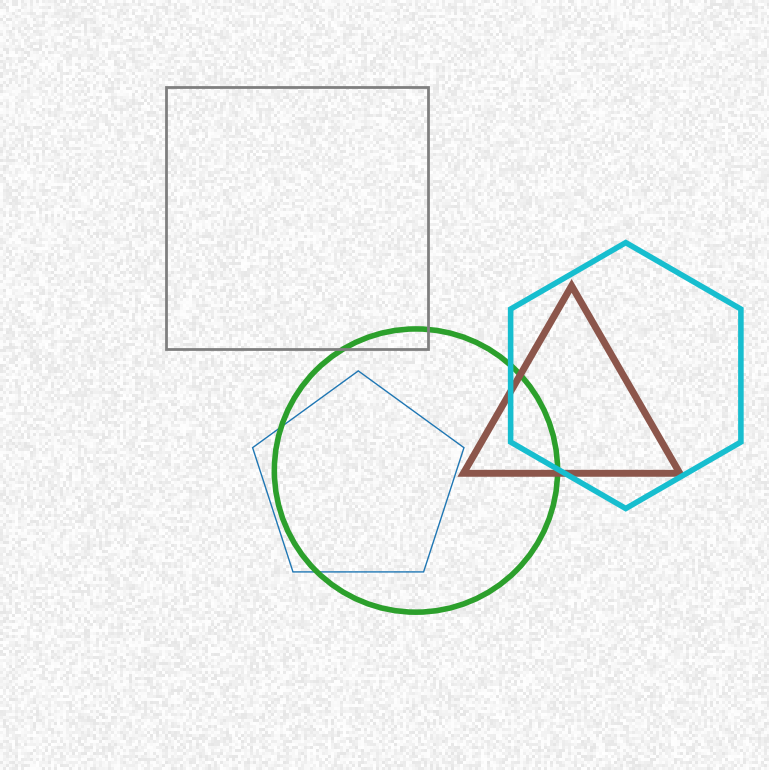[{"shape": "pentagon", "thickness": 0.5, "radius": 0.72, "center": [0.465, 0.374]}, {"shape": "circle", "thickness": 2, "radius": 0.92, "center": [0.54, 0.389]}, {"shape": "triangle", "thickness": 2.5, "radius": 0.81, "center": [0.742, 0.466]}, {"shape": "square", "thickness": 1, "radius": 0.85, "center": [0.386, 0.717]}, {"shape": "hexagon", "thickness": 2, "radius": 0.86, "center": [0.813, 0.512]}]